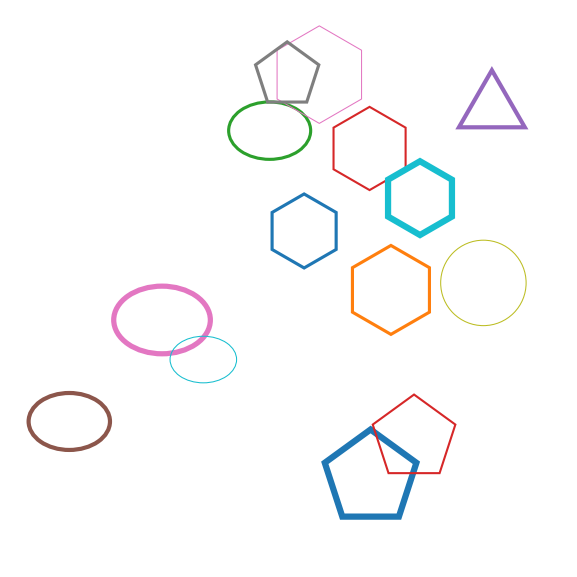[{"shape": "pentagon", "thickness": 3, "radius": 0.42, "center": [0.642, 0.172]}, {"shape": "hexagon", "thickness": 1.5, "radius": 0.32, "center": [0.527, 0.599]}, {"shape": "hexagon", "thickness": 1.5, "radius": 0.38, "center": [0.677, 0.497]}, {"shape": "oval", "thickness": 1.5, "radius": 0.36, "center": [0.467, 0.773]}, {"shape": "pentagon", "thickness": 1, "radius": 0.38, "center": [0.717, 0.241]}, {"shape": "hexagon", "thickness": 1, "radius": 0.36, "center": [0.64, 0.742]}, {"shape": "triangle", "thickness": 2, "radius": 0.33, "center": [0.852, 0.812]}, {"shape": "oval", "thickness": 2, "radius": 0.35, "center": [0.12, 0.269]}, {"shape": "oval", "thickness": 2.5, "radius": 0.42, "center": [0.281, 0.445]}, {"shape": "hexagon", "thickness": 0.5, "radius": 0.42, "center": [0.553, 0.87]}, {"shape": "pentagon", "thickness": 1.5, "radius": 0.29, "center": [0.497, 0.869]}, {"shape": "circle", "thickness": 0.5, "radius": 0.37, "center": [0.837, 0.509]}, {"shape": "hexagon", "thickness": 3, "radius": 0.32, "center": [0.727, 0.656]}, {"shape": "oval", "thickness": 0.5, "radius": 0.29, "center": [0.352, 0.377]}]